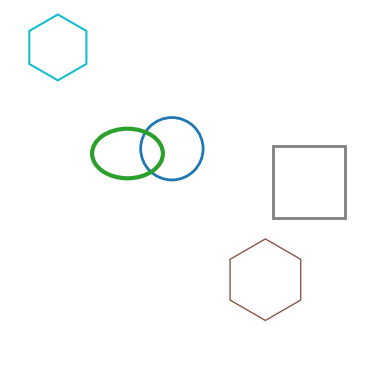[{"shape": "circle", "thickness": 2, "radius": 0.41, "center": [0.446, 0.614]}, {"shape": "oval", "thickness": 3, "radius": 0.46, "center": [0.331, 0.601]}, {"shape": "hexagon", "thickness": 1, "radius": 0.53, "center": [0.689, 0.274]}, {"shape": "square", "thickness": 2, "radius": 0.47, "center": [0.802, 0.528]}, {"shape": "hexagon", "thickness": 1.5, "radius": 0.43, "center": [0.15, 0.877]}]